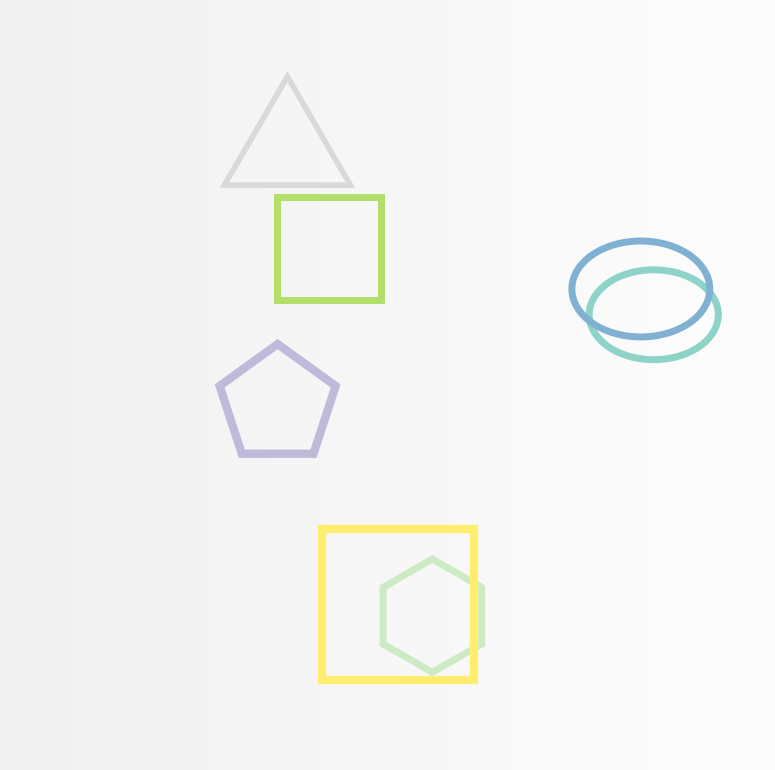[{"shape": "oval", "thickness": 2.5, "radius": 0.42, "center": [0.844, 0.591]}, {"shape": "pentagon", "thickness": 3, "radius": 0.39, "center": [0.358, 0.474]}, {"shape": "oval", "thickness": 2.5, "radius": 0.44, "center": [0.827, 0.625]}, {"shape": "square", "thickness": 2.5, "radius": 0.34, "center": [0.424, 0.677]}, {"shape": "triangle", "thickness": 2, "radius": 0.47, "center": [0.371, 0.807]}, {"shape": "hexagon", "thickness": 2.5, "radius": 0.37, "center": [0.558, 0.2]}, {"shape": "square", "thickness": 3, "radius": 0.49, "center": [0.514, 0.215]}]